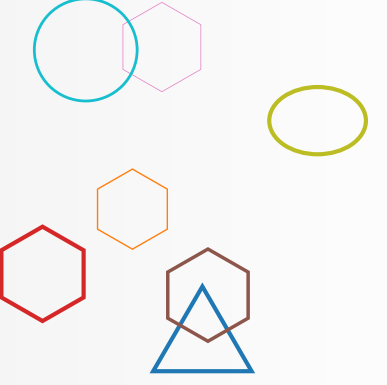[{"shape": "triangle", "thickness": 3, "radius": 0.73, "center": [0.522, 0.109]}, {"shape": "hexagon", "thickness": 1, "radius": 0.52, "center": [0.342, 0.457]}, {"shape": "hexagon", "thickness": 3, "radius": 0.61, "center": [0.11, 0.289]}, {"shape": "hexagon", "thickness": 2.5, "radius": 0.6, "center": [0.537, 0.233]}, {"shape": "hexagon", "thickness": 0.5, "radius": 0.58, "center": [0.418, 0.878]}, {"shape": "oval", "thickness": 3, "radius": 0.62, "center": [0.82, 0.687]}, {"shape": "circle", "thickness": 2, "radius": 0.66, "center": [0.221, 0.87]}]